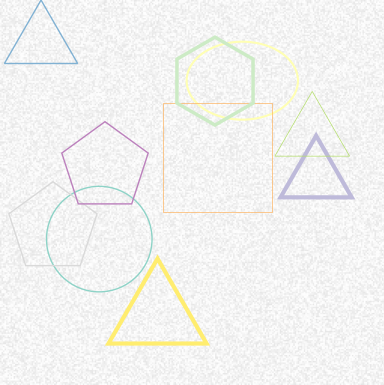[{"shape": "circle", "thickness": 1, "radius": 0.69, "center": [0.258, 0.379]}, {"shape": "oval", "thickness": 1.5, "radius": 0.72, "center": [0.629, 0.79]}, {"shape": "triangle", "thickness": 3, "radius": 0.53, "center": [0.821, 0.541]}, {"shape": "triangle", "thickness": 1, "radius": 0.55, "center": [0.107, 0.89]}, {"shape": "square", "thickness": 0.5, "radius": 0.71, "center": [0.565, 0.591]}, {"shape": "triangle", "thickness": 0.5, "radius": 0.56, "center": [0.811, 0.65]}, {"shape": "pentagon", "thickness": 1, "radius": 0.6, "center": [0.138, 0.407]}, {"shape": "pentagon", "thickness": 1, "radius": 0.59, "center": [0.273, 0.566]}, {"shape": "hexagon", "thickness": 2.5, "radius": 0.57, "center": [0.558, 0.789]}, {"shape": "triangle", "thickness": 3, "radius": 0.74, "center": [0.409, 0.181]}]